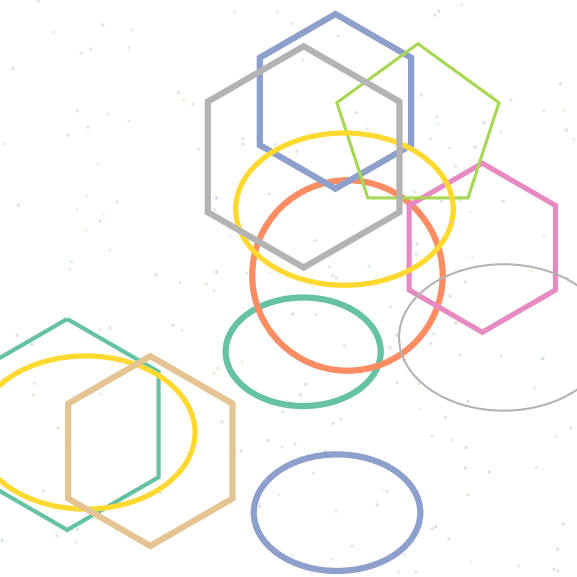[{"shape": "oval", "thickness": 3, "radius": 0.67, "center": [0.525, 0.39]}, {"shape": "hexagon", "thickness": 2, "radius": 0.91, "center": [0.116, 0.264]}, {"shape": "circle", "thickness": 3, "radius": 0.82, "center": [0.602, 0.522]}, {"shape": "hexagon", "thickness": 3, "radius": 0.76, "center": [0.581, 0.824]}, {"shape": "oval", "thickness": 3, "radius": 0.72, "center": [0.584, 0.111]}, {"shape": "hexagon", "thickness": 2.5, "radius": 0.73, "center": [0.835, 0.57]}, {"shape": "pentagon", "thickness": 1.5, "radius": 0.74, "center": [0.724, 0.776]}, {"shape": "oval", "thickness": 2.5, "radius": 0.94, "center": [0.597, 0.637]}, {"shape": "oval", "thickness": 2.5, "radius": 0.95, "center": [0.148, 0.25]}, {"shape": "hexagon", "thickness": 3, "radius": 0.82, "center": [0.26, 0.218]}, {"shape": "hexagon", "thickness": 3, "radius": 0.96, "center": [0.526, 0.727]}, {"shape": "oval", "thickness": 1, "radius": 0.91, "center": [0.872, 0.415]}]